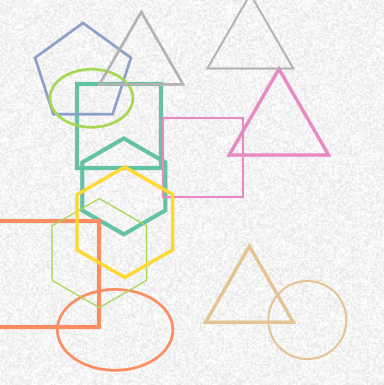[{"shape": "square", "thickness": 3, "radius": 0.54, "center": [0.309, 0.672]}, {"shape": "hexagon", "thickness": 3, "radius": 0.62, "center": [0.322, 0.516]}, {"shape": "oval", "thickness": 2, "radius": 0.75, "center": [0.299, 0.143]}, {"shape": "square", "thickness": 3, "radius": 0.69, "center": [0.119, 0.288]}, {"shape": "pentagon", "thickness": 2, "radius": 0.65, "center": [0.216, 0.809]}, {"shape": "triangle", "thickness": 2.5, "radius": 0.75, "center": [0.724, 0.672]}, {"shape": "square", "thickness": 1.5, "radius": 0.51, "center": [0.527, 0.591]}, {"shape": "hexagon", "thickness": 1, "radius": 0.71, "center": [0.258, 0.343]}, {"shape": "oval", "thickness": 2, "radius": 0.54, "center": [0.237, 0.745]}, {"shape": "hexagon", "thickness": 2.5, "radius": 0.72, "center": [0.324, 0.423]}, {"shape": "circle", "thickness": 1.5, "radius": 0.51, "center": [0.798, 0.169]}, {"shape": "triangle", "thickness": 2.5, "radius": 0.66, "center": [0.648, 0.229]}, {"shape": "triangle", "thickness": 2, "radius": 0.63, "center": [0.367, 0.843]}, {"shape": "triangle", "thickness": 1.5, "radius": 0.64, "center": [0.65, 0.886]}]